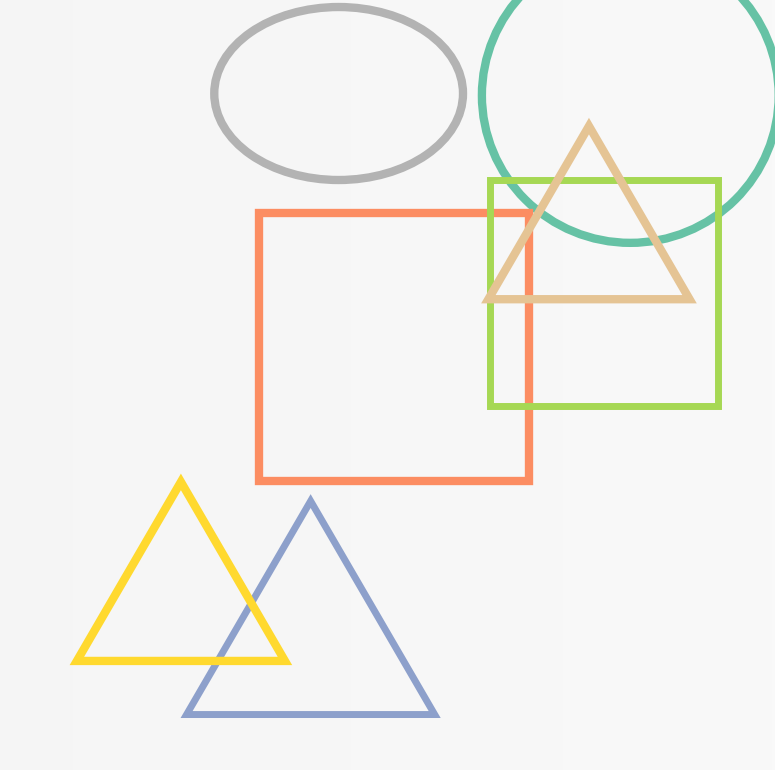[{"shape": "circle", "thickness": 3, "radius": 0.96, "center": [0.813, 0.876]}, {"shape": "square", "thickness": 3, "radius": 0.87, "center": [0.508, 0.549]}, {"shape": "triangle", "thickness": 2.5, "radius": 0.92, "center": [0.401, 0.164]}, {"shape": "square", "thickness": 2.5, "radius": 0.73, "center": [0.779, 0.62]}, {"shape": "triangle", "thickness": 3, "radius": 0.78, "center": [0.233, 0.219]}, {"shape": "triangle", "thickness": 3, "radius": 0.75, "center": [0.76, 0.686]}, {"shape": "oval", "thickness": 3, "radius": 0.8, "center": [0.437, 0.879]}]